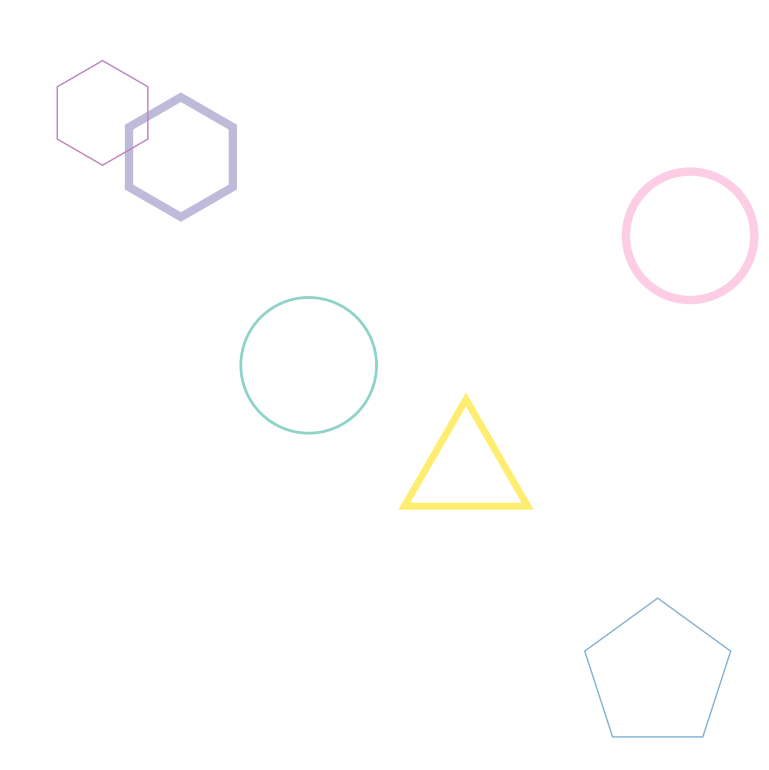[{"shape": "circle", "thickness": 1, "radius": 0.44, "center": [0.401, 0.526]}, {"shape": "hexagon", "thickness": 3, "radius": 0.39, "center": [0.235, 0.796]}, {"shape": "pentagon", "thickness": 0.5, "radius": 0.5, "center": [0.854, 0.124]}, {"shape": "circle", "thickness": 3, "radius": 0.42, "center": [0.896, 0.694]}, {"shape": "hexagon", "thickness": 0.5, "radius": 0.34, "center": [0.133, 0.853]}, {"shape": "triangle", "thickness": 2.5, "radius": 0.46, "center": [0.605, 0.389]}]